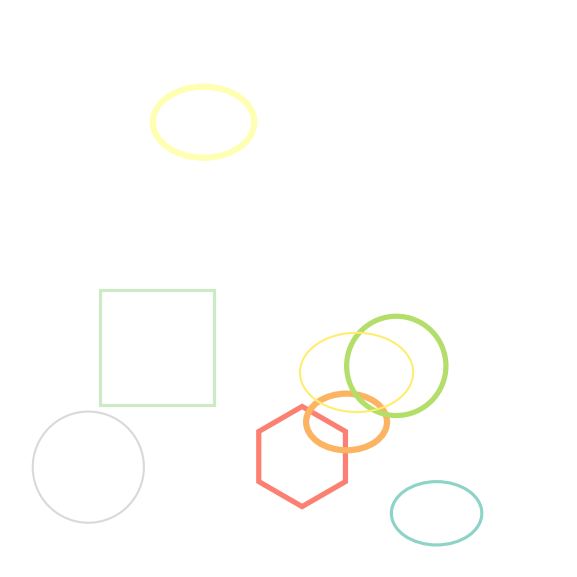[{"shape": "oval", "thickness": 1.5, "radius": 0.39, "center": [0.756, 0.11]}, {"shape": "oval", "thickness": 3, "radius": 0.44, "center": [0.353, 0.788]}, {"shape": "hexagon", "thickness": 2.5, "radius": 0.43, "center": [0.523, 0.209]}, {"shape": "oval", "thickness": 3, "radius": 0.35, "center": [0.6, 0.269]}, {"shape": "circle", "thickness": 2.5, "radius": 0.43, "center": [0.686, 0.366]}, {"shape": "circle", "thickness": 1, "radius": 0.48, "center": [0.153, 0.19]}, {"shape": "square", "thickness": 1.5, "radius": 0.5, "center": [0.272, 0.397]}, {"shape": "oval", "thickness": 1, "radius": 0.49, "center": [0.617, 0.354]}]